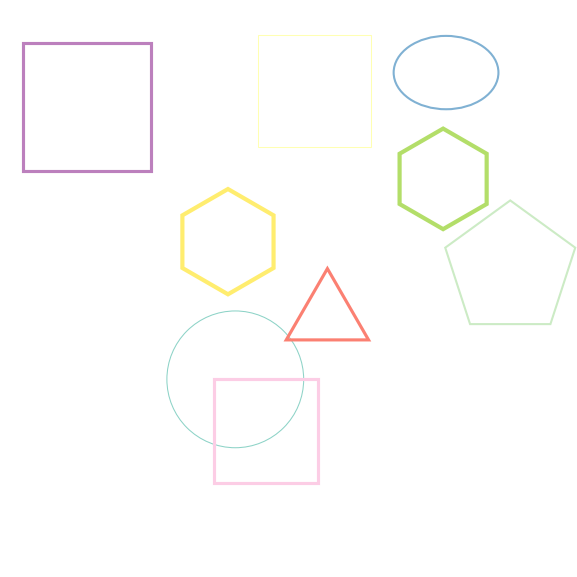[{"shape": "circle", "thickness": 0.5, "radius": 0.59, "center": [0.407, 0.342]}, {"shape": "square", "thickness": 0.5, "radius": 0.49, "center": [0.545, 0.842]}, {"shape": "triangle", "thickness": 1.5, "radius": 0.41, "center": [0.567, 0.452]}, {"shape": "oval", "thickness": 1, "radius": 0.45, "center": [0.772, 0.873]}, {"shape": "hexagon", "thickness": 2, "radius": 0.44, "center": [0.767, 0.689]}, {"shape": "square", "thickness": 1.5, "radius": 0.45, "center": [0.461, 0.252]}, {"shape": "square", "thickness": 1.5, "radius": 0.55, "center": [0.15, 0.814]}, {"shape": "pentagon", "thickness": 1, "radius": 0.59, "center": [0.884, 0.534]}, {"shape": "hexagon", "thickness": 2, "radius": 0.46, "center": [0.395, 0.581]}]